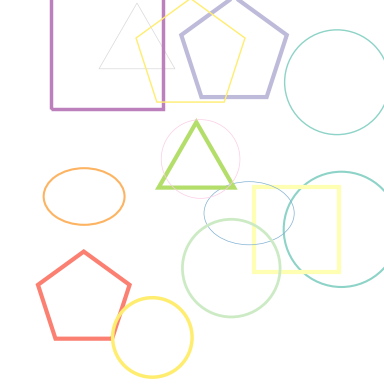[{"shape": "circle", "thickness": 1, "radius": 0.68, "center": [0.875, 0.786]}, {"shape": "circle", "thickness": 1.5, "radius": 0.75, "center": [0.887, 0.404]}, {"shape": "square", "thickness": 3, "radius": 0.55, "center": [0.769, 0.403]}, {"shape": "pentagon", "thickness": 3, "radius": 0.72, "center": [0.608, 0.864]}, {"shape": "pentagon", "thickness": 3, "radius": 0.63, "center": [0.218, 0.222]}, {"shape": "oval", "thickness": 0.5, "radius": 0.59, "center": [0.647, 0.446]}, {"shape": "oval", "thickness": 1.5, "radius": 0.53, "center": [0.218, 0.49]}, {"shape": "triangle", "thickness": 3, "radius": 0.57, "center": [0.51, 0.569]}, {"shape": "circle", "thickness": 0.5, "radius": 0.51, "center": [0.521, 0.587]}, {"shape": "triangle", "thickness": 0.5, "radius": 0.57, "center": [0.356, 0.878]}, {"shape": "square", "thickness": 2.5, "radius": 0.73, "center": [0.278, 0.862]}, {"shape": "circle", "thickness": 2, "radius": 0.63, "center": [0.601, 0.304]}, {"shape": "pentagon", "thickness": 1, "radius": 0.74, "center": [0.495, 0.855]}, {"shape": "circle", "thickness": 2.5, "radius": 0.52, "center": [0.396, 0.124]}]